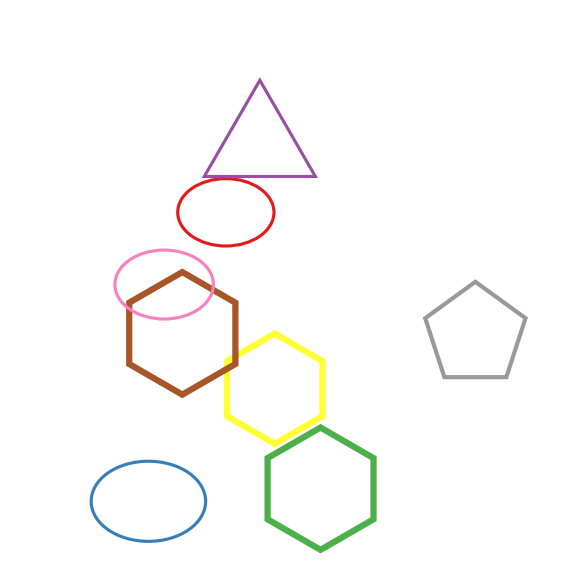[{"shape": "oval", "thickness": 1.5, "radius": 0.42, "center": [0.391, 0.631]}, {"shape": "oval", "thickness": 1.5, "radius": 0.5, "center": [0.257, 0.131]}, {"shape": "hexagon", "thickness": 3, "radius": 0.53, "center": [0.555, 0.153]}, {"shape": "triangle", "thickness": 1.5, "radius": 0.56, "center": [0.45, 0.749]}, {"shape": "hexagon", "thickness": 3, "radius": 0.48, "center": [0.476, 0.326]}, {"shape": "hexagon", "thickness": 3, "radius": 0.53, "center": [0.316, 0.422]}, {"shape": "oval", "thickness": 1.5, "radius": 0.43, "center": [0.284, 0.506]}, {"shape": "pentagon", "thickness": 2, "radius": 0.46, "center": [0.823, 0.42]}]